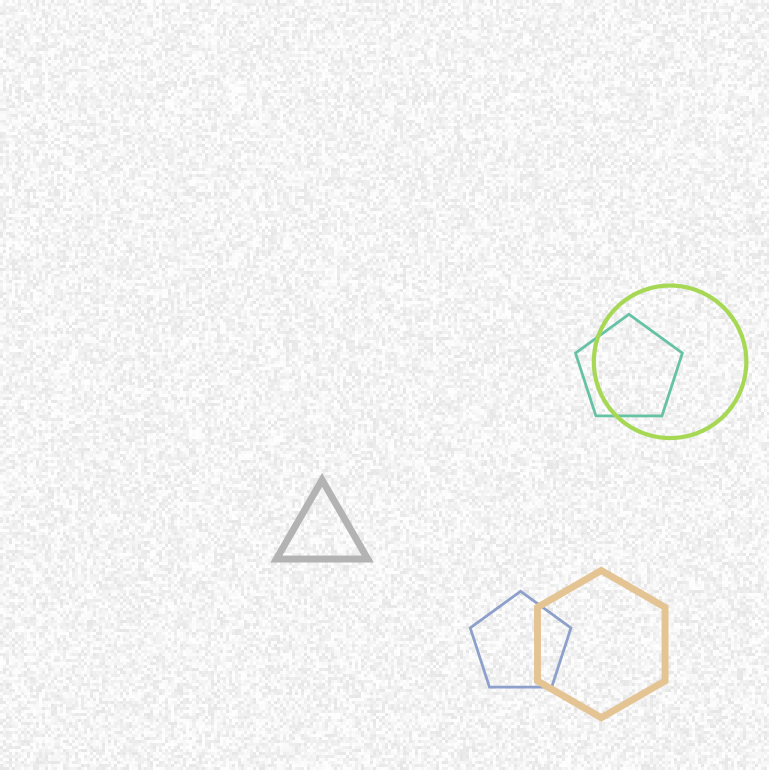[{"shape": "pentagon", "thickness": 1, "radius": 0.36, "center": [0.817, 0.519]}, {"shape": "pentagon", "thickness": 1, "radius": 0.34, "center": [0.676, 0.163]}, {"shape": "circle", "thickness": 1.5, "radius": 0.5, "center": [0.87, 0.53]}, {"shape": "hexagon", "thickness": 2.5, "radius": 0.48, "center": [0.781, 0.163]}, {"shape": "triangle", "thickness": 2.5, "radius": 0.34, "center": [0.418, 0.308]}]